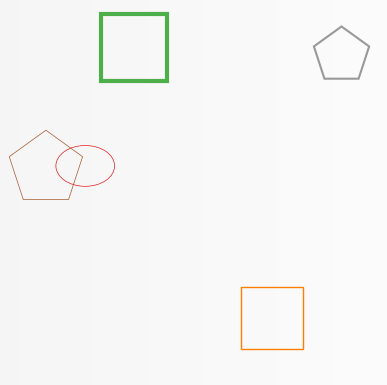[{"shape": "oval", "thickness": 0.5, "radius": 0.38, "center": [0.22, 0.569]}, {"shape": "square", "thickness": 3, "radius": 0.43, "center": [0.346, 0.876]}, {"shape": "square", "thickness": 1, "radius": 0.4, "center": [0.702, 0.175]}, {"shape": "pentagon", "thickness": 0.5, "radius": 0.5, "center": [0.118, 0.562]}, {"shape": "pentagon", "thickness": 1.5, "radius": 0.37, "center": [0.881, 0.856]}]